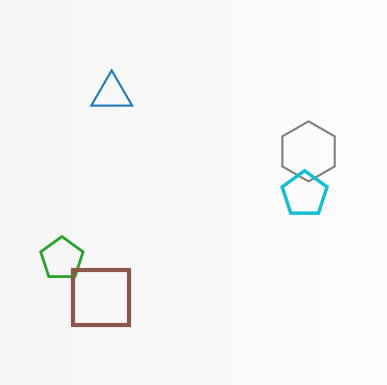[{"shape": "triangle", "thickness": 1.5, "radius": 0.3, "center": [0.288, 0.756]}, {"shape": "pentagon", "thickness": 2, "radius": 0.29, "center": [0.16, 0.328]}, {"shape": "square", "thickness": 3, "radius": 0.36, "center": [0.26, 0.228]}, {"shape": "hexagon", "thickness": 1.5, "radius": 0.39, "center": [0.796, 0.607]}, {"shape": "pentagon", "thickness": 2.5, "radius": 0.3, "center": [0.786, 0.496]}]